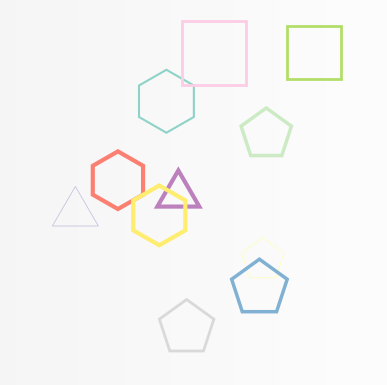[{"shape": "hexagon", "thickness": 1.5, "radius": 0.41, "center": [0.429, 0.737]}, {"shape": "pentagon", "thickness": 0.5, "radius": 0.29, "center": [0.678, 0.325]}, {"shape": "triangle", "thickness": 0.5, "radius": 0.34, "center": [0.194, 0.447]}, {"shape": "hexagon", "thickness": 3, "radius": 0.37, "center": [0.304, 0.532]}, {"shape": "pentagon", "thickness": 2.5, "radius": 0.38, "center": [0.669, 0.251]}, {"shape": "square", "thickness": 2, "radius": 0.34, "center": [0.81, 0.864]}, {"shape": "square", "thickness": 2, "radius": 0.42, "center": [0.552, 0.863]}, {"shape": "pentagon", "thickness": 2, "radius": 0.37, "center": [0.482, 0.148]}, {"shape": "triangle", "thickness": 3, "radius": 0.31, "center": [0.46, 0.495]}, {"shape": "pentagon", "thickness": 2.5, "radius": 0.34, "center": [0.687, 0.651]}, {"shape": "hexagon", "thickness": 3, "radius": 0.39, "center": [0.411, 0.441]}]